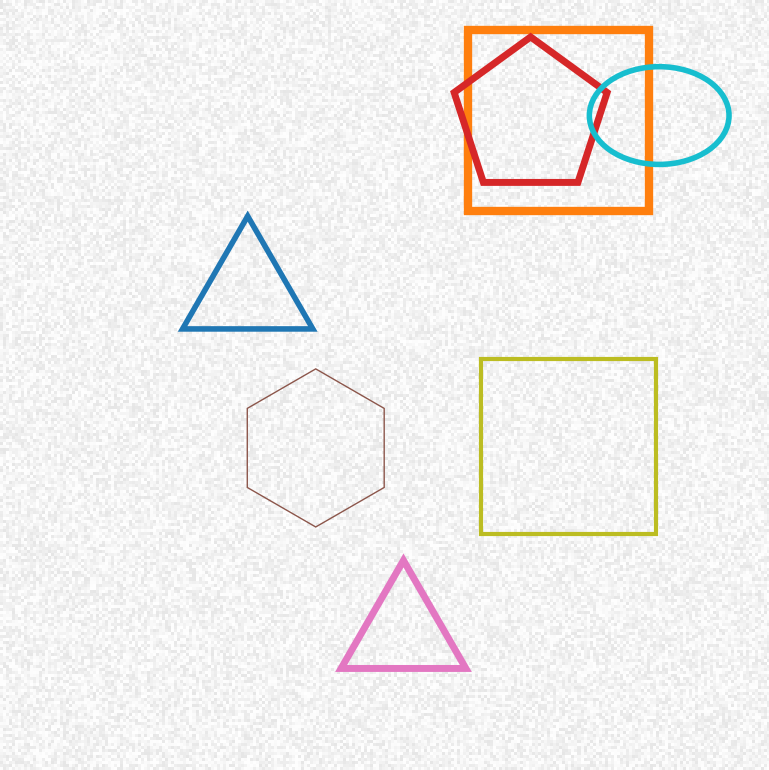[{"shape": "triangle", "thickness": 2, "radius": 0.49, "center": [0.322, 0.622]}, {"shape": "square", "thickness": 3, "radius": 0.59, "center": [0.725, 0.844]}, {"shape": "pentagon", "thickness": 2.5, "radius": 0.52, "center": [0.689, 0.848]}, {"shape": "hexagon", "thickness": 0.5, "radius": 0.51, "center": [0.41, 0.418]}, {"shape": "triangle", "thickness": 2.5, "radius": 0.47, "center": [0.524, 0.179]}, {"shape": "square", "thickness": 1.5, "radius": 0.57, "center": [0.739, 0.421]}, {"shape": "oval", "thickness": 2, "radius": 0.45, "center": [0.856, 0.85]}]